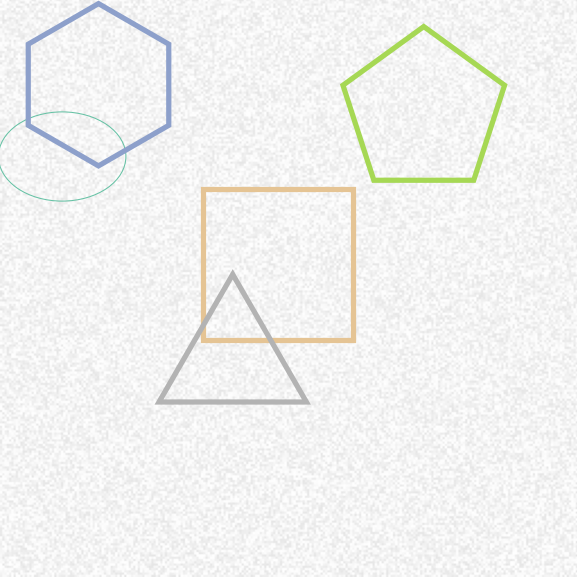[{"shape": "oval", "thickness": 0.5, "radius": 0.55, "center": [0.108, 0.728]}, {"shape": "hexagon", "thickness": 2.5, "radius": 0.7, "center": [0.171, 0.852]}, {"shape": "pentagon", "thickness": 2.5, "radius": 0.74, "center": [0.734, 0.806]}, {"shape": "square", "thickness": 2.5, "radius": 0.65, "center": [0.481, 0.541]}, {"shape": "triangle", "thickness": 2.5, "radius": 0.74, "center": [0.403, 0.377]}]